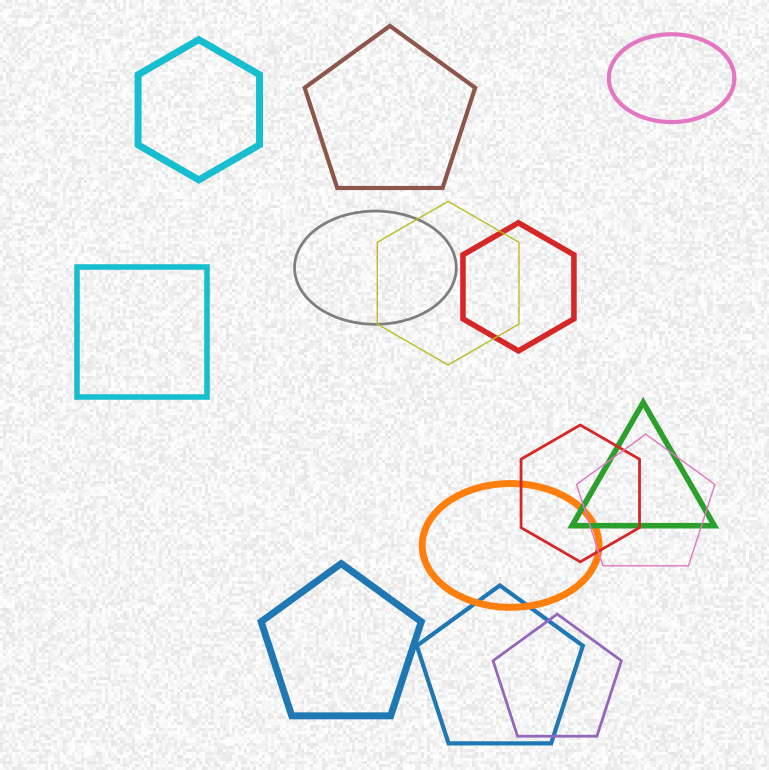[{"shape": "pentagon", "thickness": 2.5, "radius": 0.55, "center": [0.443, 0.159]}, {"shape": "pentagon", "thickness": 1.5, "radius": 0.57, "center": [0.649, 0.126]}, {"shape": "oval", "thickness": 2.5, "radius": 0.57, "center": [0.663, 0.292]}, {"shape": "triangle", "thickness": 2, "radius": 0.53, "center": [0.835, 0.371]}, {"shape": "hexagon", "thickness": 2, "radius": 0.42, "center": [0.673, 0.627]}, {"shape": "hexagon", "thickness": 1, "radius": 0.44, "center": [0.754, 0.359]}, {"shape": "pentagon", "thickness": 1, "radius": 0.44, "center": [0.724, 0.115]}, {"shape": "pentagon", "thickness": 1.5, "radius": 0.58, "center": [0.506, 0.85]}, {"shape": "oval", "thickness": 1.5, "radius": 0.41, "center": [0.872, 0.898]}, {"shape": "pentagon", "thickness": 0.5, "radius": 0.47, "center": [0.839, 0.342]}, {"shape": "oval", "thickness": 1, "radius": 0.53, "center": [0.488, 0.652]}, {"shape": "hexagon", "thickness": 0.5, "radius": 0.53, "center": [0.582, 0.632]}, {"shape": "square", "thickness": 2, "radius": 0.42, "center": [0.185, 0.569]}, {"shape": "hexagon", "thickness": 2.5, "radius": 0.46, "center": [0.258, 0.857]}]